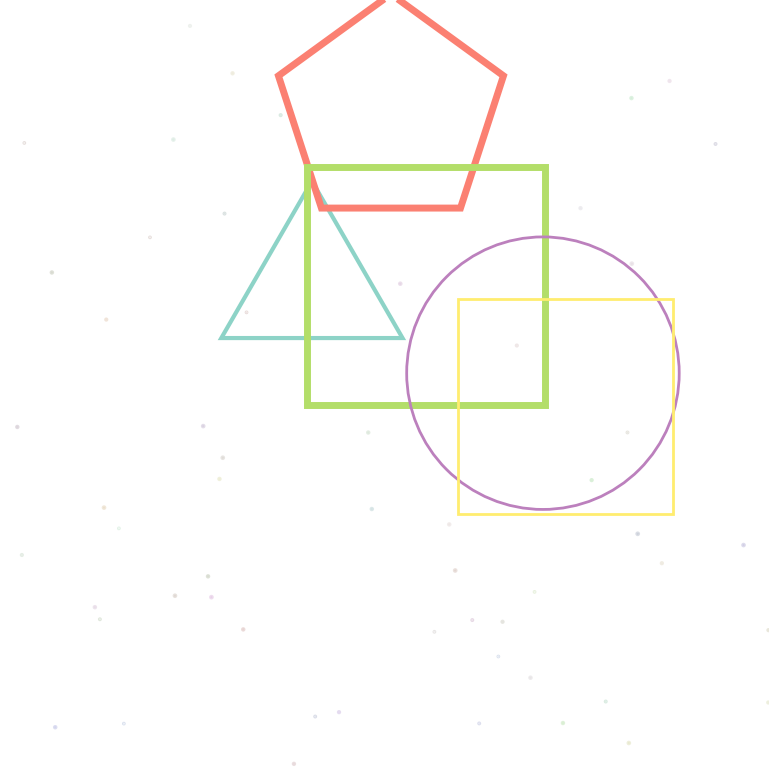[{"shape": "triangle", "thickness": 1.5, "radius": 0.68, "center": [0.405, 0.629]}, {"shape": "pentagon", "thickness": 2.5, "radius": 0.77, "center": [0.508, 0.854]}, {"shape": "square", "thickness": 2.5, "radius": 0.77, "center": [0.553, 0.629]}, {"shape": "circle", "thickness": 1, "radius": 0.88, "center": [0.705, 0.515]}, {"shape": "square", "thickness": 1, "radius": 0.7, "center": [0.735, 0.472]}]